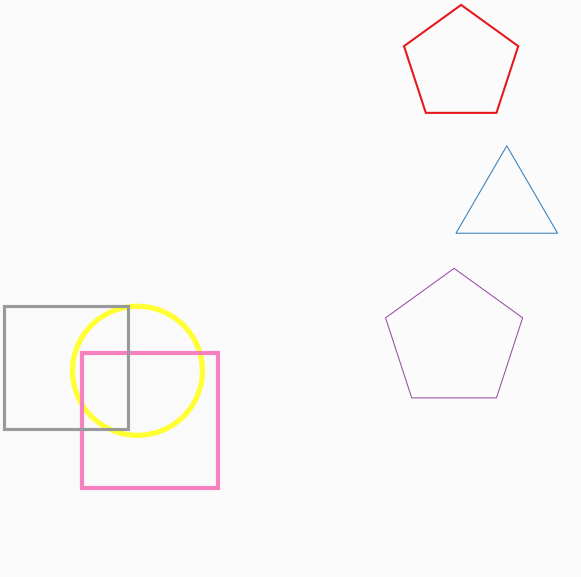[{"shape": "pentagon", "thickness": 1, "radius": 0.52, "center": [0.793, 0.887]}, {"shape": "triangle", "thickness": 0.5, "radius": 0.5, "center": [0.872, 0.646]}, {"shape": "pentagon", "thickness": 0.5, "radius": 0.62, "center": [0.781, 0.41]}, {"shape": "circle", "thickness": 2.5, "radius": 0.56, "center": [0.236, 0.357]}, {"shape": "square", "thickness": 2, "radius": 0.58, "center": [0.258, 0.271]}, {"shape": "square", "thickness": 1.5, "radius": 0.53, "center": [0.114, 0.362]}]